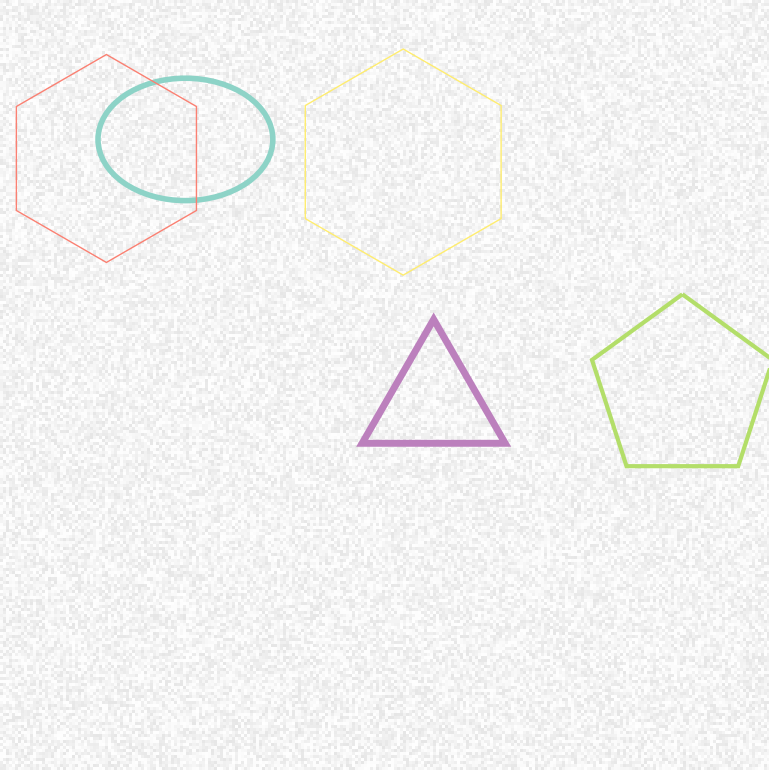[{"shape": "oval", "thickness": 2, "radius": 0.57, "center": [0.241, 0.819]}, {"shape": "hexagon", "thickness": 0.5, "radius": 0.68, "center": [0.138, 0.794]}, {"shape": "pentagon", "thickness": 1.5, "radius": 0.62, "center": [0.886, 0.494]}, {"shape": "triangle", "thickness": 2.5, "radius": 0.54, "center": [0.563, 0.478]}, {"shape": "hexagon", "thickness": 0.5, "radius": 0.73, "center": [0.524, 0.79]}]